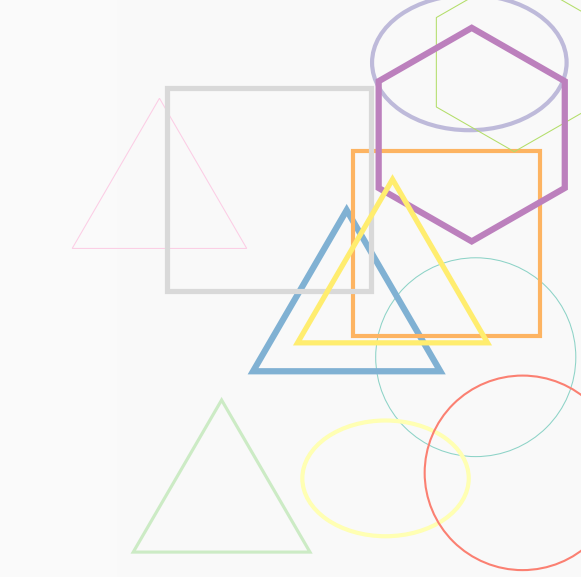[{"shape": "circle", "thickness": 0.5, "radius": 0.86, "center": [0.818, 0.381]}, {"shape": "oval", "thickness": 2, "radius": 0.72, "center": [0.663, 0.171]}, {"shape": "oval", "thickness": 2, "radius": 0.84, "center": [0.807, 0.891]}, {"shape": "circle", "thickness": 1, "radius": 0.84, "center": [0.899, 0.18]}, {"shape": "triangle", "thickness": 3, "radius": 0.93, "center": [0.596, 0.449]}, {"shape": "square", "thickness": 2, "radius": 0.8, "center": [0.768, 0.577]}, {"shape": "hexagon", "thickness": 0.5, "radius": 0.77, "center": [0.885, 0.891]}, {"shape": "triangle", "thickness": 0.5, "radius": 0.87, "center": [0.274, 0.656]}, {"shape": "square", "thickness": 2.5, "radius": 0.88, "center": [0.463, 0.671]}, {"shape": "hexagon", "thickness": 3, "radius": 0.92, "center": [0.812, 0.766]}, {"shape": "triangle", "thickness": 1.5, "radius": 0.88, "center": [0.381, 0.131]}, {"shape": "triangle", "thickness": 2.5, "radius": 0.94, "center": [0.675, 0.5]}]